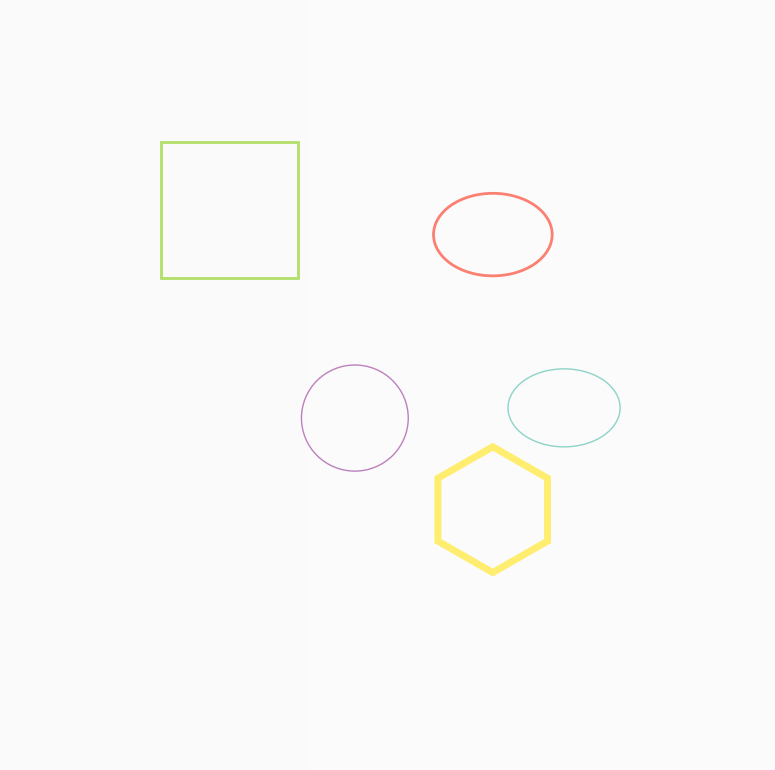[{"shape": "oval", "thickness": 0.5, "radius": 0.36, "center": [0.728, 0.47]}, {"shape": "oval", "thickness": 1, "radius": 0.38, "center": [0.636, 0.695]}, {"shape": "square", "thickness": 1, "radius": 0.44, "center": [0.296, 0.728]}, {"shape": "circle", "thickness": 0.5, "radius": 0.34, "center": [0.458, 0.457]}, {"shape": "hexagon", "thickness": 2.5, "radius": 0.41, "center": [0.636, 0.338]}]